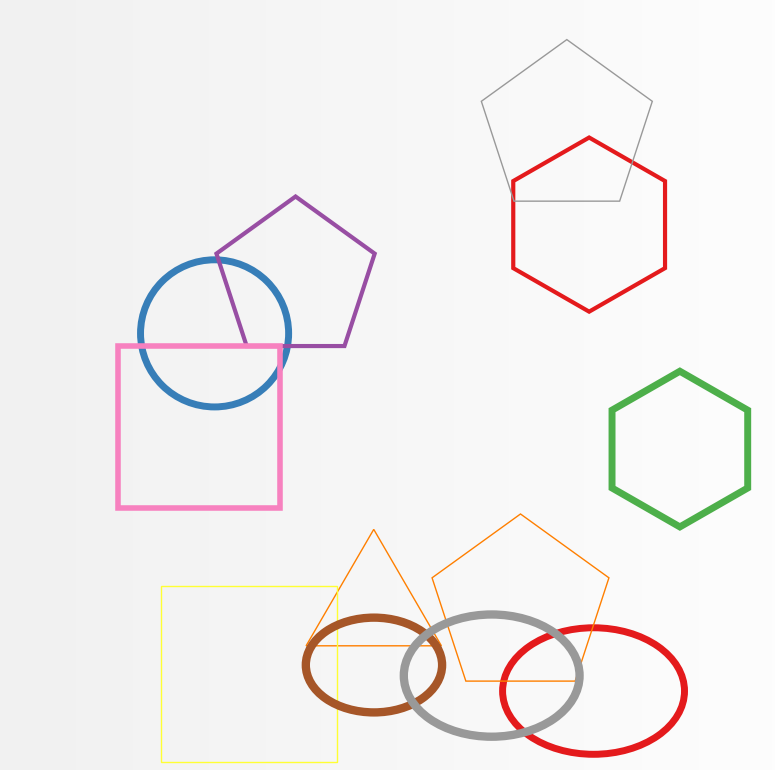[{"shape": "oval", "thickness": 2.5, "radius": 0.59, "center": [0.766, 0.103]}, {"shape": "hexagon", "thickness": 1.5, "radius": 0.57, "center": [0.76, 0.708]}, {"shape": "circle", "thickness": 2.5, "radius": 0.48, "center": [0.277, 0.567]}, {"shape": "hexagon", "thickness": 2.5, "radius": 0.51, "center": [0.877, 0.417]}, {"shape": "pentagon", "thickness": 1.5, "radius": 0.54, "center": [0.381, 0.637]}, {"shape": "pentagon", "thickness": 0.5, "radius": 0.6, "center": [0.672, 0.213]}, {"shape": "triangle", "thickness": 0.5, "radius": 0.5, "center": [0.482, 0.212]}, {"shape": "square", "thickness": 0.5, "radius": 0.57, "center": [0.321, 0.124]}, {"shape": "oval", "thickness": 3, "radius": 0.44, "center": [0.483, 0.136]}, {"shape": "square", "thickness": 2, "radius": 0.52, "center": [0.257, 0.445]}, {"shape": "pentagon", "thickness": 0.5, "radius": 0.58, "center": [0.731, 0.833]}, {"shape": "oval", "thickness": 3, "radius": 0.57, "center": [0.634, 0.123]}]